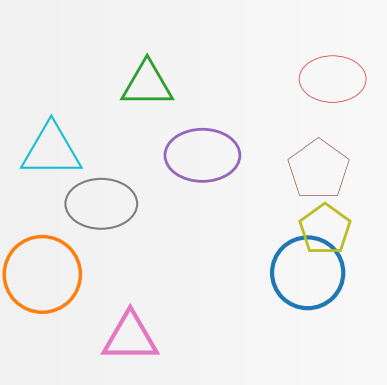[{"shape": "circle", "thickness": 3, "radius": 0.46, "center": [0.794, 0.291]}, {"shape": "circle", "thickness": 2.5, "radius": 0.49, "center": [0.109, 0.287]}, {"shape": "triangle", "thickness": 2, "radius": 0.38, "center": [0.38, 0.781]}, {"shape": "oval", "thickness": 0.5, "radius": 0.43, "center": [0.858, 0.795]}, {"shape": "oval", "thickness": 2, "radius": 0.48, "center": [0.522, 0.597]}, {"shape": "pentagon", "thickness": 0.5, "radius": 0.42, "center": [0.822, 0.56]}, {"shape": "triangle", "thickness": 3, "radius": 0.4, "center": [0.336, 0.124]}, {"shape": "oval", "thickness": 1.5, "radius": 0.46, "center": [0.261, 0.471]}, {"shape": "pentagon", "thickness": 2, "radius": 0.34, "center": [0.839, 0.404]}, {"shape": "triangle", "thickness": 1.5, "radius": 0.45, "center": [0.132, 0.609]}]